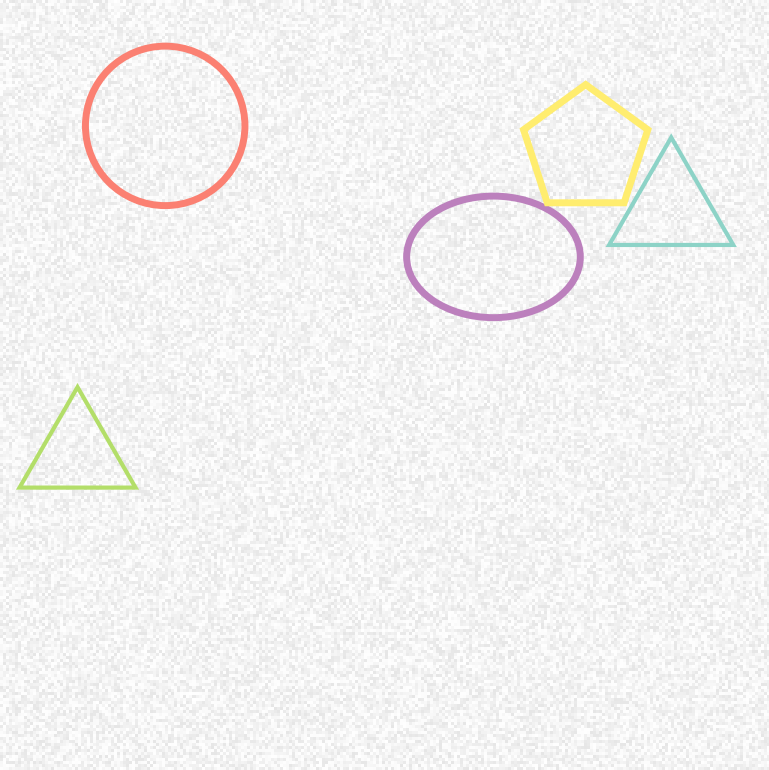[{"shape": "triangle", "thickness": 1.5, "radius": 0.47, "center": [0.872, 0.728]}, {"shape": "circle", "thickness": 2.5, "radius": 0.52, "center": [0.215, 0.837]}, {"shape": "triangle", "thickness": 1.5, "radius": 0.43, "center": [0.101, 0.41]}, {"shape": "oval", "thickness": 2.5, "radius": 0.56, "center": [0.641, 0.666]}, {"shape": "pentagon", "thickness": 2.5, "radius": 0.42, "center": [0.761, 0.805]}]